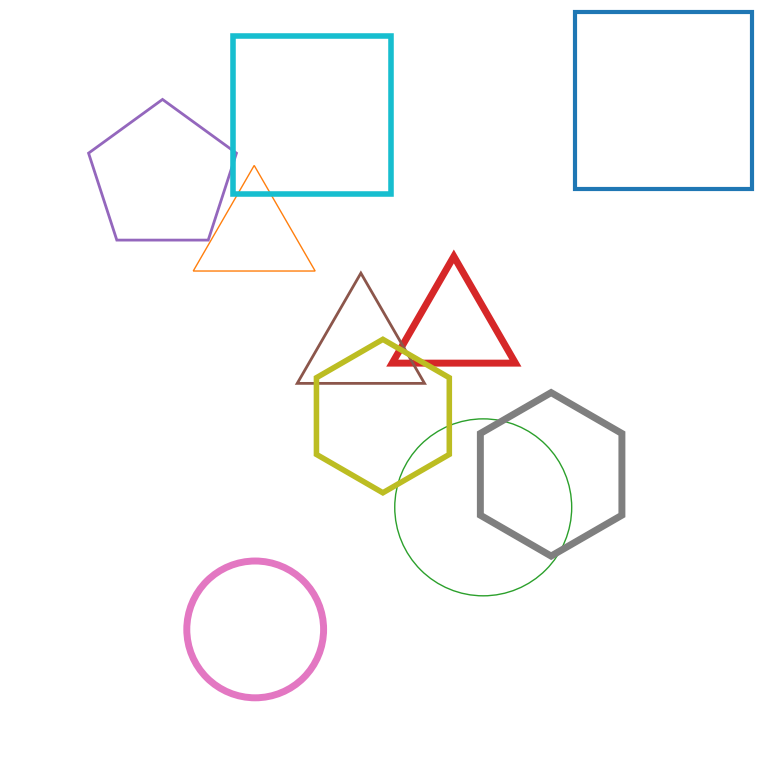[{"shape": "square", "thickness": 1.5, "radius": 0.58, "center": [0.861, 0.869]}, {"shape": "triangle", "thickness": 0.5, "radius": 0.46, "center": [0.33, 0.694]}, {"shape": "circle", "thickness": 0.5, "radius": 0.57, "center": [0.628, 0.341]}, {"shape": "triangle", "thickness": 2.5, "radius": 0.46, "center": [0.589, 0.575]}, {"shape": "pentagon", "thickness": 1, "radius": 0.5, "center": [0.211, 0.77]}, {"shape": "triangle", "thickness": 1, "radius": 0.48, "center": [0.469, 0.55]}, {"shape": "circle", "thickness": 2.5, "radius": 0.44, "center": [0.331, 0.183]}, {"shape": "hexagon", "thickness": 2.5, "radius": 0.53, "center": [0.716, 0.384]}, {"shape": "hexagon", "thickness": 2, "radius": 0.5, "center": [0.497, 0.46]}, {"shape": "square", "thickness": 2, "radius": 0.51, "center": [0.405, 0.85]}]